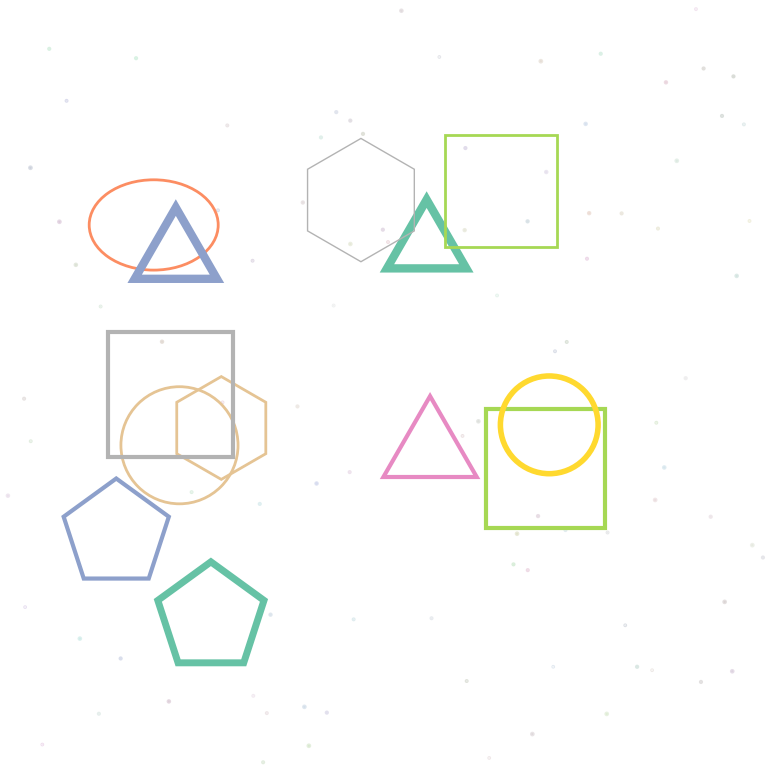[{"shape": "triangle", "thickness": 3, "radius": 0.3, "center": [0.554, 0.681]}, {"shape": "pentagon", "thickness": 2.5, "radius": 0.36, "center": [0.274, 0.198]}, {"shape": "oval", "thickness": 1, "radius": 0.42, "center": [0.2, 0.708]}, {"shape": "pentagon", "thickness": 1.5, "radius": 0.36, "center": [0.151, 0.307]}, {"shape": "triangle", "thickness": 3, "radius": 0.31, "center": [0.228, 0.669]}, {"shape": "triangle", "thickness": 1.5, "radius": 0.35, "center": [0.559, 0.416]}, {"shape": "square", "thickness": 1, "radius": 0.37, "center": [0.65, 0.752]}, {"shape": "square", "thickness": 1.5, "radius": 0.39, "center": [0.709, 0.391]}, {"shape": "circle", "thickness": 2, "radius": 0.32, "center": [0.713, 0.448]}, {"shape": "hexagon", "thickness": 1, "radius": 0.33, "center": [0.287, 0.444]}, {"shape": "circle", "thickness": 1, "radius": 0.38, "center": [0.233, 0.422]}, {"shape": "square", "thickness": 1.5, "radius": 0.4, "center": [0.221, 0.488]}, {"shape": "hexagon", "thickness": 0.5, "radius": 0.4, "center": [0.469, 0.74]}]